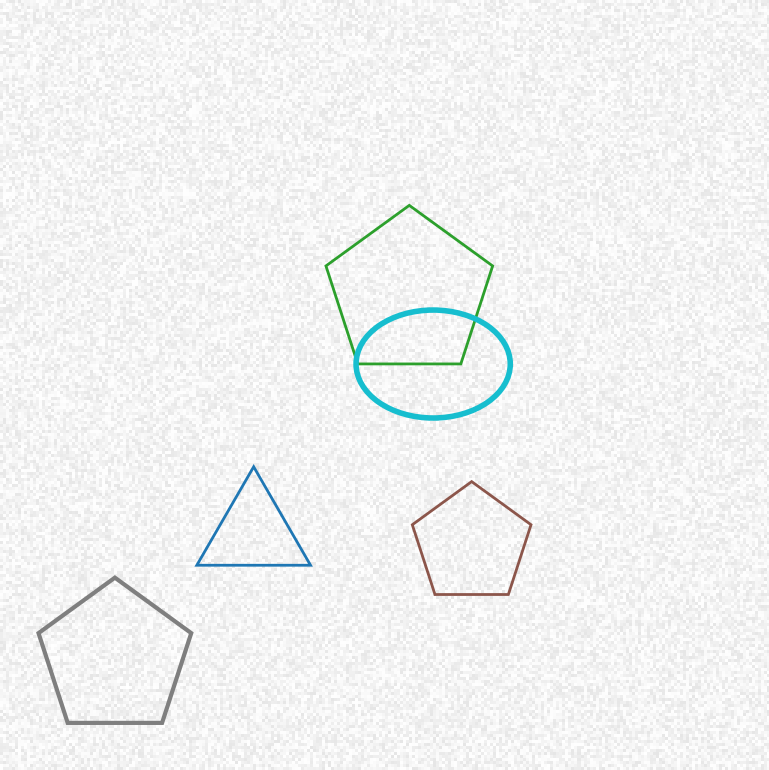[{"shape": "triangle", "thickness": 1, "radius": 0.43, "center": [0.329, 0.309]}, {"shape": "pentagon", "thickness": 1, "radius": 0.57, "center": [0.532, 0.619]}, {"shape": "pentagon", "thickness": 1, "radius": 0.41, "center": [0.613, 0.293]}, {"shape": "pentagon", "thickness": 1.5, "radius": 0.52, "center": [0.149, 0.146]}, {"shape": "oval", "thickness": 2, "radius": 0.5, "center": [0.563, 0.527]}]